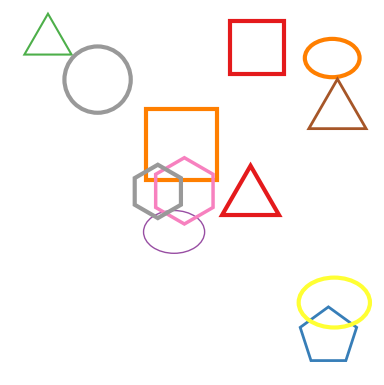[{"shape": "square", "thickness": 3, "radius": 0.35, "center": [0.668, 0.877]}, {"shape": "triangle", "thickness": 3, "radius": 0.43, "center": [0.651, 0.484]}, {"shape": "pentagon", "thickness": 2, "radius": 0.39, "center": [0.853, 0.126]}, {"shape": "triangle", "thickness": 1.5, "radius": 0.35, "center": [0.125, 0.894]}, {"shape": "oval", "thickness": 1, "radius": 0.4, "center": [0.452, 0.398]}, {"shape": "oval", "thickness": 3, "radius": 0.36, "center": [0.863, 0.849]}, {"shape": "square", "thickness": 3, "radius": 0.46, "center": [0.471, 0.624]}, {"shape": "oval", "thickness": 3, "radius": 0.46, "center": [0.868, 0.214]}, {"shape": "triangle", "thickness": 2, "radius": 0.43, "center": [0.877, 0.709]}, {"shape": "hexagon", "thickness": 2.5, "radius": 0.43, "center": [0.479, 0.504]}, {"shape": "circle", "thickness": 3, "radius": 0.43, "center": [0.253, 0.793]}, {"shape": "hexagon", "thickness": 3, "radius": 0.35, "center": [0.41, 0.503]}]